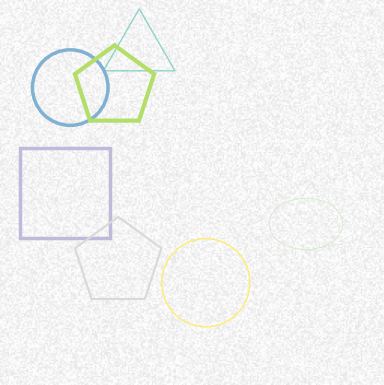[{"shape": "triangle", "thickness": 1, "radius": 0.54, "center": [0.362, 0.87]}, {"shape": "square", "thickness": 2.5, "radius": 0.58, "center": [0.17, 0.499]}, {"shape": "circle", "thickness": 2.5, "radius": 0.49, "center": [0.182, 0.773]}, {"shape": "pentagon", "thickness": 3, "radius": 0.54, "center": [0.298, 0.774]}, {"shape": "pentagon", "thickness": 1.5, "radius": 0.59, "center": [0.307, 0.319]}, {"shape": "oval", "thickness": 0.5, "radius": 0.48, "center": [0.795, 0.419]}, {"shape": "circle", "thickness": 1, "radius": 0.57, "center": [0.535, 0.266]}]